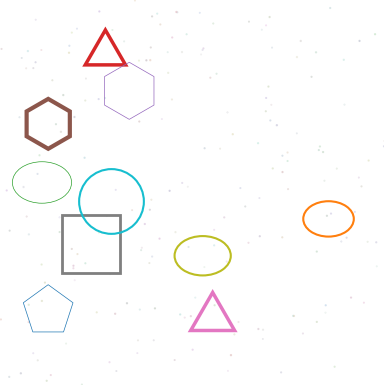[{"shape": "pentagon", "thickness": 0.5, "radius": 0.34, "center": [0.125, 0.193]}, {"shape": "oval", "thickness": 1.5, "radius": 0.33, "center": [0.853, 0.431]}, {"shape": "oval", "thickness": 0.5, "radius": 0.38, "center": [0.109, 0.526]}, {"shape": "triangle", "thickness": 2.5, "radius": 0.3, "center": [0.274, 0.862]}, {"shape": "hexagon", "thickness": 0.5, "radius": 0.37, "center": [0.336, 0.764]}, {"shape": "hexagon", "thickness": 3, "radius": 0.32, "center": [0.125, 0.678]}, {"shape": "triangle", "thickness": 2.5, "radius": 0.33, "center": [0.552, 0.174]}, {"shape": "square", "thickness": 2, "radius": 0.38, "center": [0.236, 0.365]}, {"shape": "oval", "thickness": 1.5, "radius": 0.37, "center": [0.526, 0.336]}, {"shape": "circle", "thickness": 1.5, "radius": 0.42, "center": [0.29, 0.477]}]